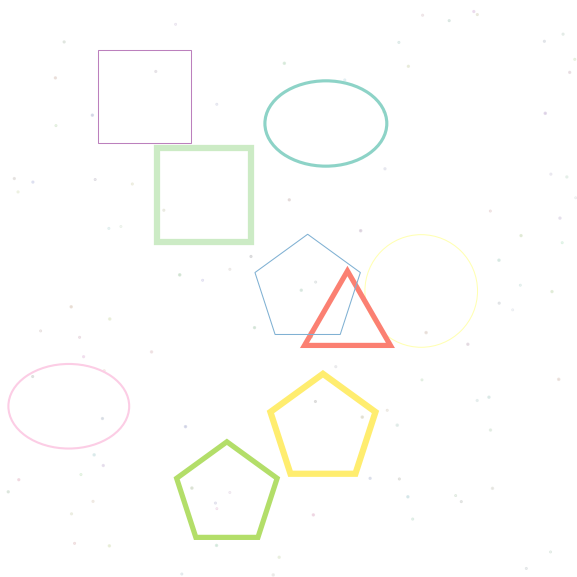[{"shape": "oval", "thickness": 1.5, "radius": 0.53, "center": [0.564, 0.785]}, {"shape": "circle", "thickness": 0.5, "radius": 0.49, "center": [0.729, 0.495]}, {"shape": "triangle", "thickness": 2.5, "radius": 0.43, "center": [0.602, 0.444]}, {"shape": "pentagon", "thickness": 0.5, "radius": 0.48, "center": [0.533, 0.498]}, {"shape": "pentagon", "thickness": 2.5, "radius": 0.46, "center": [0.393, 0.143]}, {"shape": "oval", "thickness": 1, "radius": 0.52, "center": [0.119, 0.296]}, {"shape": "square", "thickness": 0.5, "radius": 0.4, "center": [0.25, 0.832]}, {"shape": "square", "thickness": 3, "radius": 0.41, "center": [0.354, 0.662]}, {"shape": "pentagon", "thickness": 3, "radius": 0.48, "center": [0.559, 0.256]}]